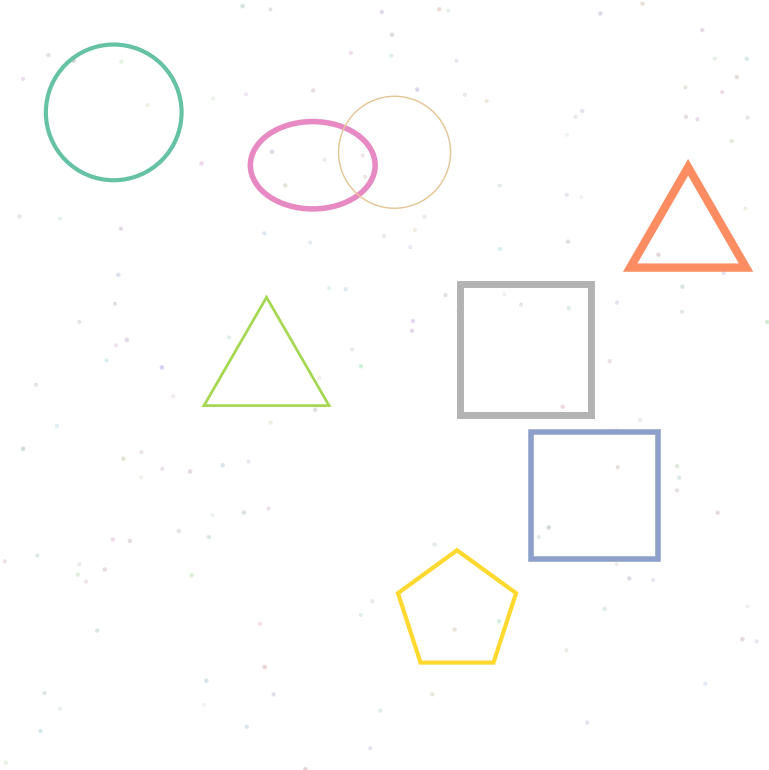[{"shape": "circle", "thickness": 1.5, "radius": 0.44, "center": [0.148, 0.854]}, {"shape": "triangle", "thickness": 3, "radius": 0.43, "center": [0.894, 0.696]}, {"shape": "square", "thickness": 2, "radius": 0.41, "center": [0.772, 0.357]}, {"shape": "oval", "thickness": 2, "radius": 0.41, "center": [0.406, 0.785]}, {"shape": "triangle", "thickness": 1, "radius": 0.47, "center": [0.346, 0.52]}, {"shape": "pentagon", "thickness": 1.5, "radius": 0.4, "center": [0.594, 0.205]}, {"shape": "circle", "thickness": 0.5, "radius": 0.36, "center": [0.512, 0.802]}, {"shape": "square", "thickness": 2.5, "radius": 0.43, "center": [0.683, 0.546]}]